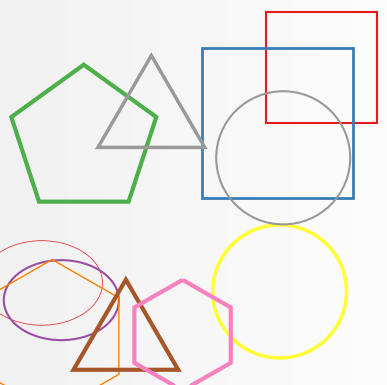[{"shape": "oval", "thickness": 0.5, "radius": 0.78, "center": [0.108, 0.265]}, {"shape": "square", "thickness": 1.5, "radius": 0.72, "center": [0.829, 0.825]}, {"shape": "square", "thickness": 2, "radius": 0.98, "center": [0.716, 0.681]}, {"shape": "pentagon", "thickness": 3, "radius": 0.98, "center": [0.216, 0.635]}, {"shape": "oval", "thickness": 1.5, "radius": 0.74, "center": [0.158, 0.22]}, {"shape": "hexagon", "thickness": 1, "radius": 0.99, "center": [0.135, 0.127]}, {"shape": "circle", "thickness": 2.5, "radius": 0.86, "center": [0.722, 0.243]}, {"shape": "triangle", "thickness": 3, "radius": 0.78, "center": [0.325, 0.118]}, {"shape": "hexagon", "thickness": 3, "radius": 0.72, "center": [0.471, 0.129]}, {"shape": "circle", "thickness": 1.5, "radius": 0.86, "center": [0.731, 0.59]}, {"shape": "triangle", "thickness": 2.5, "radius": 0.8, "center": [0.391, 0.697]}]